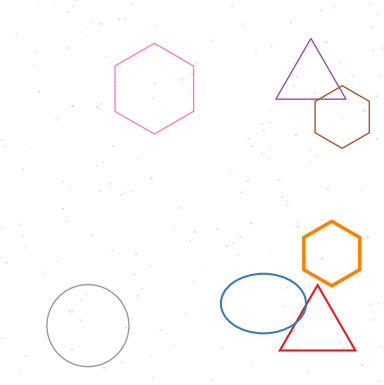[{"shape": "triangle", "thickness": 1.5, "radius": 0.57, "center": [0.825, 0.146]}, {"shape": "oval", "thickness": 1.5, "radius": 0.55, "center": [0.684, 0.212]}, {"shape": "triangle", "thickness": 1, "radius": 0.53, "center": [0.808, 0.795]}, {"shape": "hexagon", "thickness": 2.5, "radius": 0.42, "center": [0.862, 0.341]}, {"shape": "hexagon", "thickness": 1, "radius": 0.41, "center": [0.889, 0.696]}, {"shape": "hexagon", "thickness": 1, "radius": 0.59, "center": [0.401, 0.77]}, {"shape": "circle", "thickness": 1, "radius": 0.53, "center": [0.228, 0.154]}]